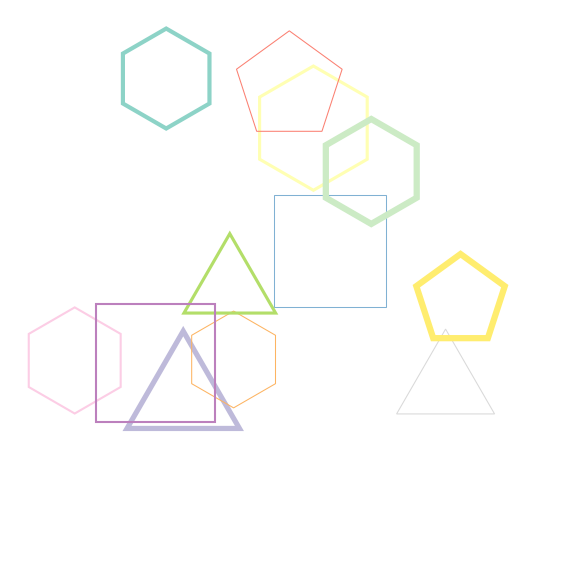[{"shape": "hexagon", "thickness": 2, "radius": 0.43, "center": [0.288, 0.863]}, {"shape": "hexagon", "thickness": 1.5, "radius": 0.54, "center": [0.543, 0.777]}, {"shape": "triangle", "thickness": 2.5, "radius": 0.56, "center": [0.317, 0.313]}, {"shape": "pentagon", "thickness": 0.5, "radius": 0.48, "center": [0.501, 0.85]}, {"shape": "square", "thickness": 0.5, "radius": 0.49, "center": [0.572, 0.564]}, {"shape": "hexagon", "thickness": 0.5, "radius": 0.42, "center": [0.404, 0.377]}, {"shape": "triangle", "thickness": 1.5, "radius": 0.46, "center": [0.398, 0.503]}, {"shape": "hexagon", "thickness": 1, "radius": 0.46, "center": [0.129, 0.375]}, {"shape": "triangle", "thickness": 0.5, "radius": 0.49, "center": [0.772, 0.331]}, {"shape": "square", "thickness": 1, "radius": 0.51, "center": [0.269, 0.37]}, {"shape": "hexagon", "thickness": 3, "radius": 0.45, "center": [0.643, 0.702]}, {"shape": "pentagon", "thickness": 3, "radius": 0.4, "center": [0.797, 0.479]}]